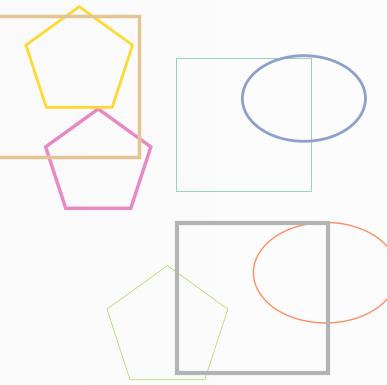[{"shape": "square", "thickness": 0.5, "radius": 0.87, "center": [0.629, 0.676]}, {"shape": "oval", "thickness": 1, "radius": 0.93, "center": [0.84, 0.292]}, {"shape": "oval", "thickness": 2, "radius": 0.79, "center": [0.784, 0.744]}, {"shape": "pentagon", "thickness": 2.5, "radius": 0.71, "center": [0.254, 0.574]}, {"shape": "pentagon", "thickness": 0.5, "radius": 0.82, "center": [0.432, 0.146]}, {"shape": "pentagon", "thickness": 2, "radius": 0.72, "center": [0.205, 0.838]}, {"shape": "square", "thickness": 2.5, "radius": 0.92, "center": [0.175, 0.776]}, {"shape": "square", "thickness": 3, "radius": 0.98, "center": [0.652, 0.226]}]